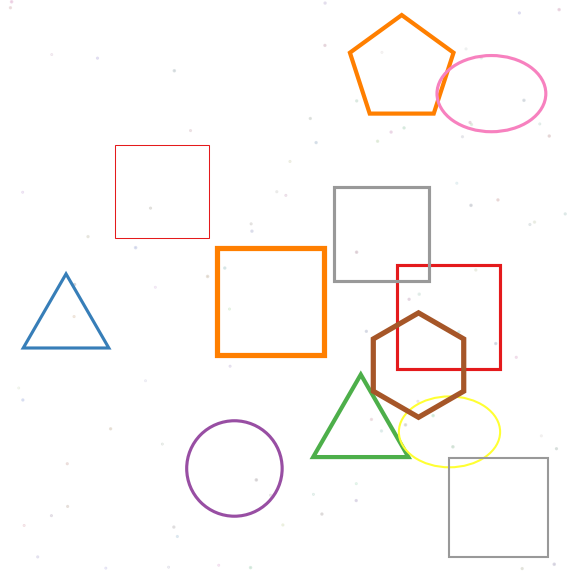[{"shape": "square", "thickness": 1.5, "radius": 0.45, "center": [0.777, 0.45]}, {"shape": "square", "thickness": 0.5, "radius": 0.41, "center": [0.28, 0.667]}, {"shape": "triangle", "thickness": 1.5, "radius": 0.43, "center": [0.114, 0.439]}, {"shape": "triangle", "thickness": 2, "radius": 0.48, "center": [0.625, 0.255]}, {"shape": "circle", "thickness": 1.5, "radius": 0.41, "center": [0.406, 0.188]}, {"shape": "pentagon", "thickness": 2, "radius": 0.47, "center": [0.696, 0.879]}, {"shape": "square", "thickness": 2.5, "radius": 0.46, "center": [0.469, 0.477]}, {"shape": "oval", "thickness": 1, "radius": 0.44, "center": [0.778, 0.251]}, {"shape": "hexagon", "thickness": 2.5, "radius": 0.45, "center": [0.725, 0.367]}, {"shape": "oval", "thickness": 1.5, "radius": 0.47, "center": [0.851, 0.837]}, {"shape": "square", "thickness": 1.5, "radius": 0.41, "center": [0.66, 0.593]}, {"shape": "square", "thickness": 1, "radius": 0.43, "center": [0.864, 0.121]}]